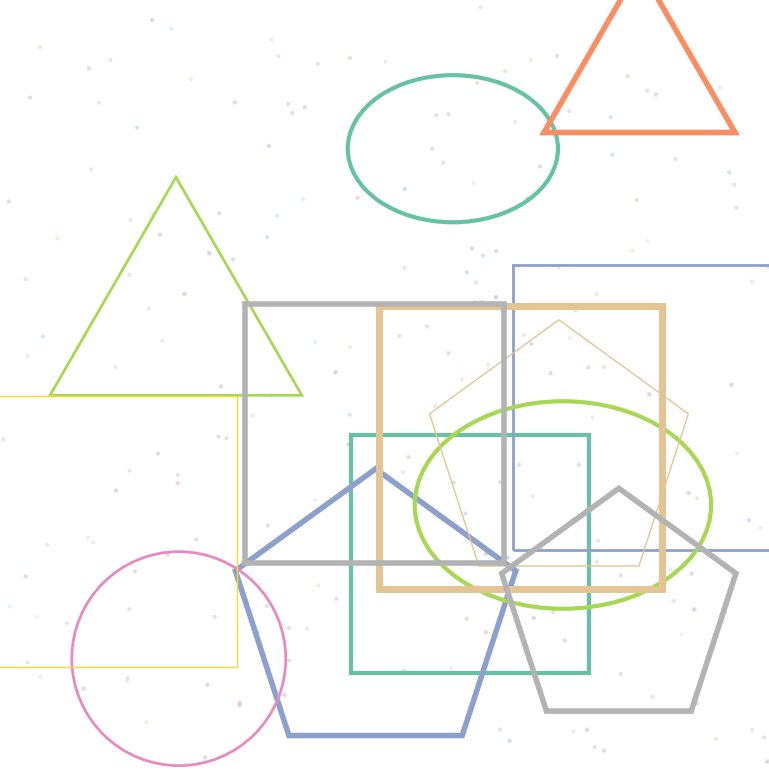[{"shape": "square", "thickness": 1.5, "radius": 0.77, "center": [0.61, 0.28]}, {"shape": "oval", "thickness": 1.5, "radius": 0.68, "center": [0.588, 0.807]}, {"shape": "triangle", "thickness": 2, "radius": 0.72, "center": [0.831, 0.9]}, {"shape": "square", "thickness": 1, "radius": 0.93, "center": [0.851, 0.47]}, {"shape": "pentagon", "thickness": 2, "radius": 0.96, "center": [0.488, 0.2]}, {"shape": "circle", "thickness": 1, "radius": 0.69, "center": [0.232, 0.145]}, {"shape": "oval", "thickness": 1.5, "radius": 0.96, "center": [0.731, 0.344]}, {"shape": "triangle", "thickness": 1, "radius": 0.94, "center": [0.228, 0.581]}, {"shape": "square", "thickness": 0.5, "radius": 0.88, "center": [0.132, 0.31]}, {"shape": "pentagon", "thickness": 0.5, "radius": 0.88, "center": [0.726, 0.408]}, {"shape": "square", "thickness": 2.5, "radius": 0.92, "center": [0.676, 0.419]}, {"shape": "pentagon", "thickness": 2, "radius": 0.8, "center": [0.804, 0.206]}, {"shape": "square", "thickness": 2, "radius": 0.84, "center": [0.487, 0.437]}]